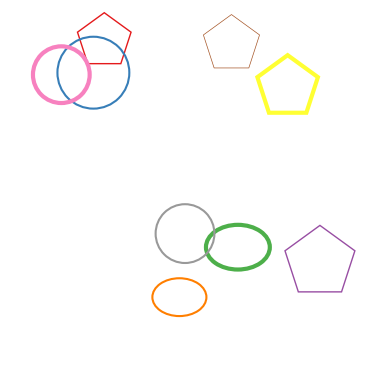[{"shape": "pentagon", "thickness": 1, "radius": 0.37, "center": [0.271, 0.894]}, {"shape": "circle", "thickness": 1.5, "radius": 0.47, "center": [0.243, 0.811]}, {"shape": "oval", "thickness": 3, "radius": 0.41, "center": [0.618, 0.358]}, {"shape": "pentagon", "thickness": 1, "radius": 0.48, "center": [0.831, 0.319]}, {"shape": "oval", "thickness": 1.5, "radius": 0.35, "center": [0.466, 0.228]}, {"shape": "pentagon", "thickness": 3, "radius": 0.41, "center": [0.747, 0.774]}, {"shape": "pentagon", "thickness": 0.5, "radius": 0.38, "center": [0.601, 0.886]}, {"shape": "circle", "thickness": 3, "radius": 0.37, "center": [0.159, 0.806]}, {"shape": "circle", "thickness": 1.5, "radius": 0.38, "center": [0.481, 0.393]}]